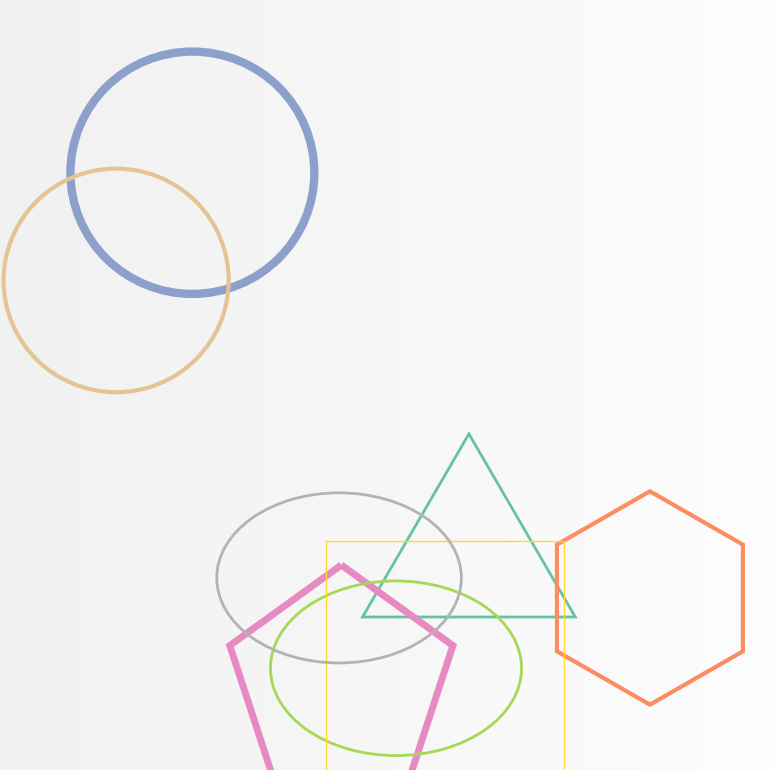[{"shape": "triangle", "thickness": 1, "radius": 0.79, "center": [0.605, 0.278]}, {"shape": "hexagon", "thickness": 1.5, "radius": 0.69, "center": [0.839, 0.223]}, {"shape": "circle", "thickness": 3, "radius": 0.79, "center": [0.248, 0.776]}, {"shape": "pentagon", "thickness": 2.5, "radius": 0.76, "center": [0.44, 0.115]}, {"shape": "oval", "thickness": 1, "radius": 0.81, "center": [0.511, 0.132]}, {"shape": "square", "thickness": 0.5, "radius": 0.77, "center": [0.574, 0.144]}, {"shape": "circle", "thickness": 1.5, "radius": 0.73, "center": [0.15, 0.636]}, {"shape": "oval", "thickness": 1, "radius": 0.79, "center": [0.437, 0.25]}]